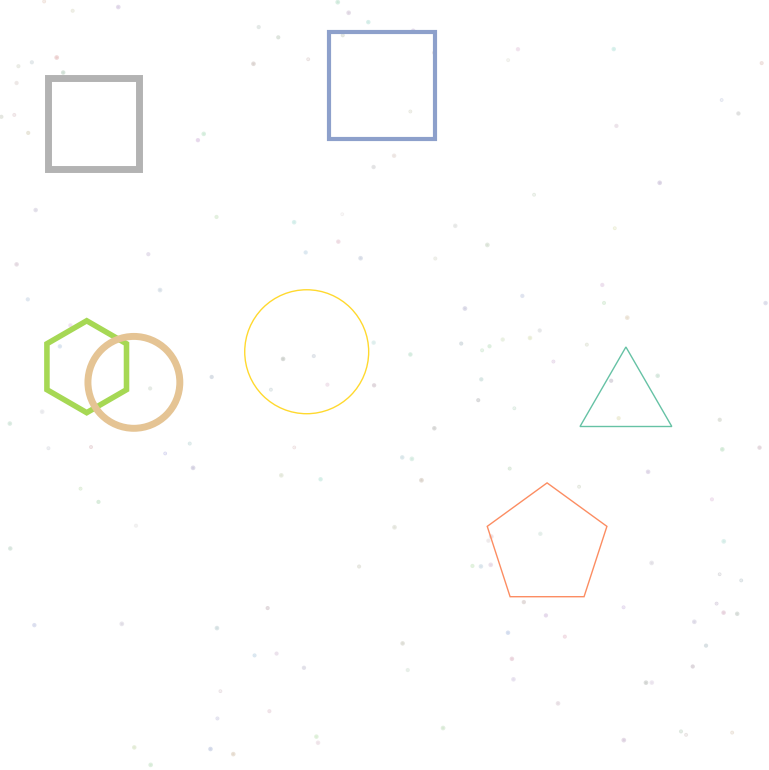[{"shape": "triangle", "thickness": 0.5, "radius": 0.34, "center": [0.813, 0.481]}, {"shape": "pentagon", "thickness": 0.5, "radius": 0.41, "center": [0.71, 0.291]}, {"shape": "square", "thickness": 1.5, "radius": 0.35, "center": [0.496, 0.889]}, {"shape": "hexagon", "thickness": 2, "radius": 0.3, "center": [0.113, 0.524]}, {"shape": "circle", "thickness": 0.5, "radius": 0.4, "center": [0.398, 0.543]}, {"shape": "circle", "thickness": 2.5, "radius": 0.3, "center": [0.174, 0.503]}, {"shape": "square", "thickness": 2.5, "radius": 0.3, "center": [0.121, 0.839]}]